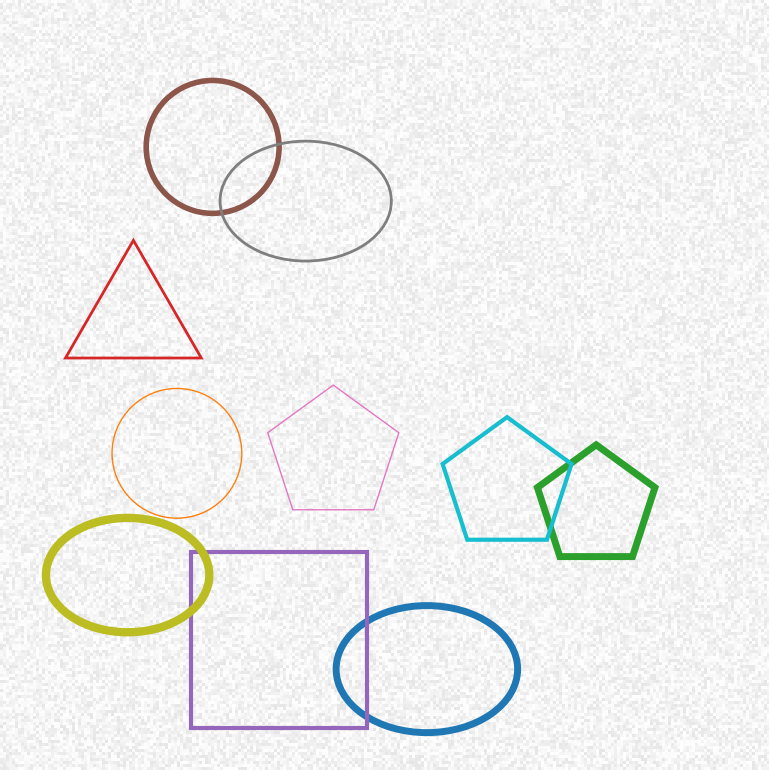[{"shape": "oval", "thickness": 2.5, "radius": 0.59, "center": [0.554, 0.131]}, {"shape": "circle", "thickness": 0.5, "radius": 0.42, "center": [0.23, 0.411]}, {"shape": "pentagon", "thickness": 2.5, "radius": 0.4, "center": [0.774, 0.342]}, {"shape": "triangle", "thickness": 1, "radius": 0.51, "center": [0.173, 0.586]}, {"shape": "square", "thickness": 1.5, "radius": 0.57, "center": [0.363, 0.169]}, {"shape": "circle", "thickness": 2, "radius": 0.43, "center": [0.276, 0.809]}, {"shape": "pentagon", "thickness": 0.5, "radius": 0.45, "center": [0.433, 0.41]}, {"shape": "oval", "thickness": 1, "radius": 0.56, "center": [0.397, 0.739]}, {"shape": "oval", "thickness": 3, "radius": 0.53, "center": [0.166, 0.253]}, {"shape": "pentagon", "thickness": 1.5, "radius": 0.44, "center": [0.659, 0.37]}]